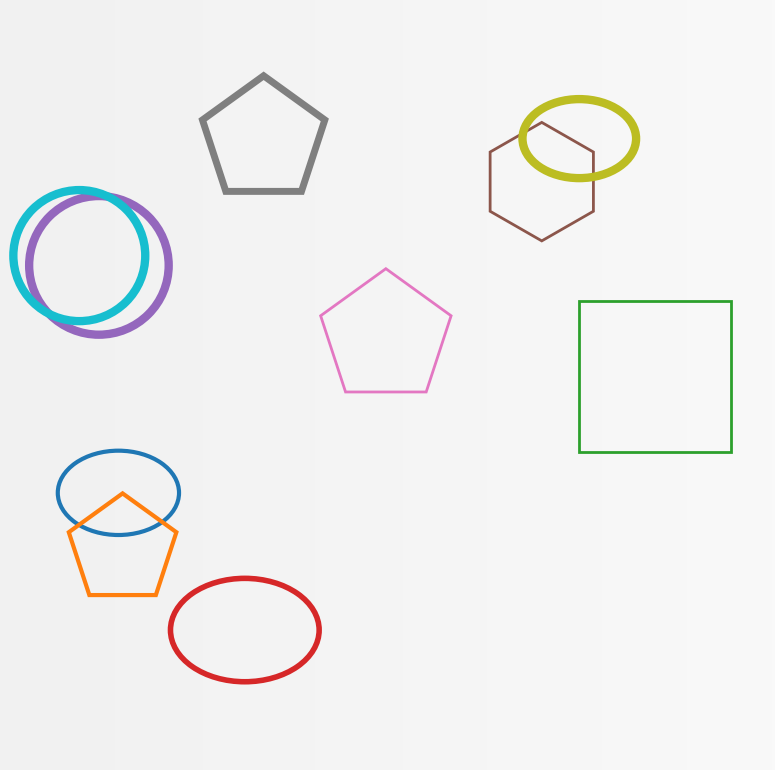[{"shape": "oval", "thickness": 1.5, "radius": 0.39, "center": [0.153, 0.36]}, {"shape": "pentagon", "thickness": 1.5, "radius": 0.36, "center": [0.158, 0.286]}, {"shape": "square", "thickness": 1, "radius": 0.49, "center": [0.845, 0.511]}, {"shape": "oval", "thickness": 2, "radius": 0.48, "center": [0.316, 0.182]}, {"shape": "circle", "thickness": 3, "radius": 0.45, "center": [0.128, 0.655]}, {"shape": "hexagon", "thickness": 1, "radius": 0.38, "center": [0.699, 0.764]}, {"shape": "pentagon", "thickness": 1, "radius": 0.44, "center": [0.498, 0.563]}, {"shape": "pentagon", "thickness": 2.5, "radius": 0.42, "center": [0.34, 0.819]}, {"shape": "oval", "thickness": 3, "radius": 0.37, "center": [0.747, 0.82]}, {"shape": "circle", "thickness": 3, "radius": 0.43, "center": [0.102, 0.668]}]